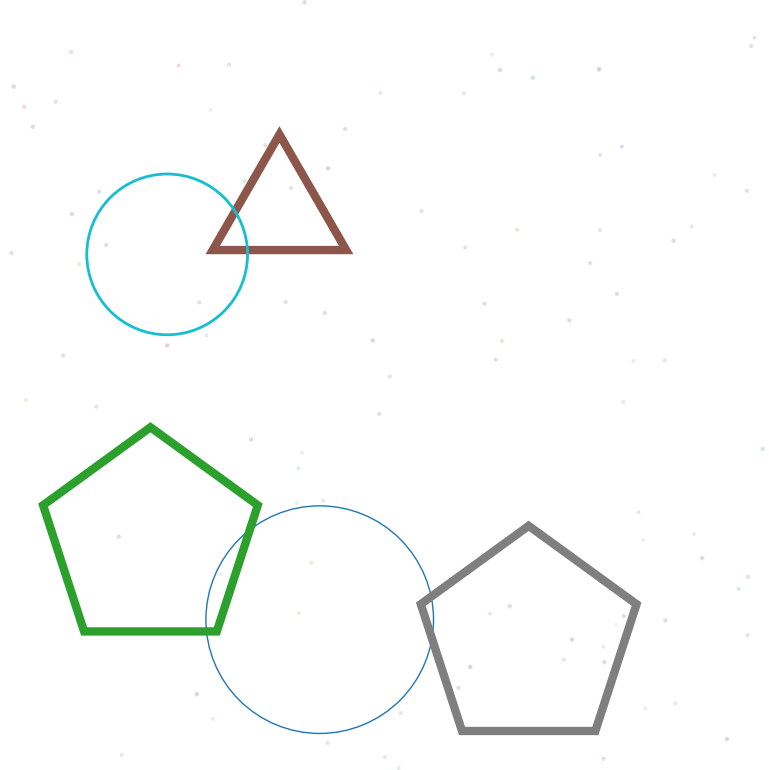[{"shape": "circle", "thickness": 0.5, "radius": 0.74, "center": [0.415, 0.195]}, {"shape": "pentagon", "thickness": 3, "radius": 0.73, "center": [0.195, 0.299]}, {"shape": "triangle", "thickness": 3, "radius": 0.5, "center": [0.363, 0.725]}, {"shape": "pentagon", "thickness": 3, "radius": 0.74, "center": [0.687, 0.17]}, {"shape": "circle", "thickness": 1, "radius": 0.52, "center": [0.217, 0.67]}]